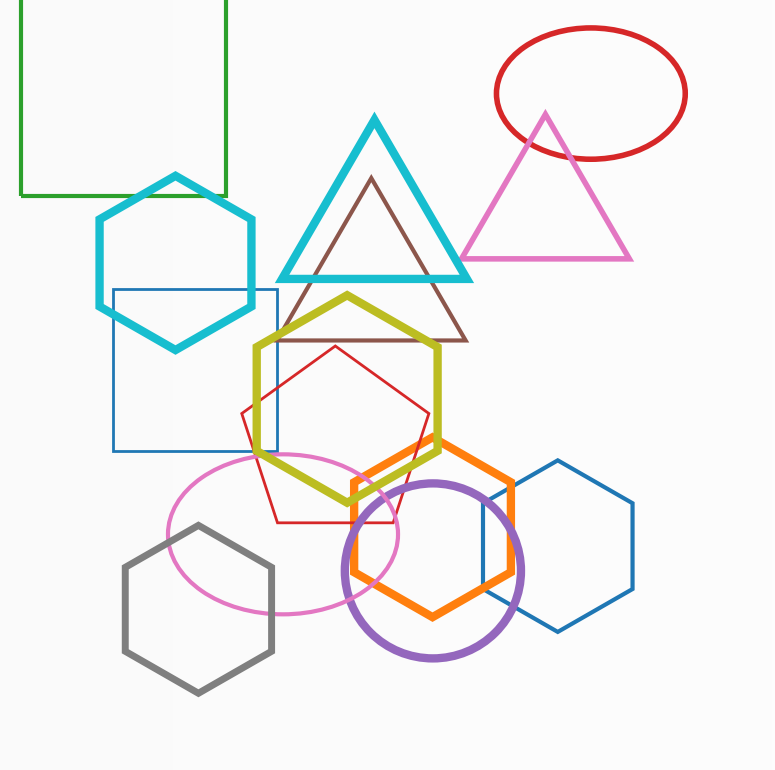[{"shape": "square", "thickness": 1, "radius": 0.53, "center": [0.251, 0.52]}, {"shape": "hexagon", "thickness": 1.5, "radius": 0.56, "center": [0.72, 0.291]}, {"shape": "hexagon", "thickness": 3, "radius": 0.58, "center": [0.558, 0.315]}, {"shape": "square", "thickness": 1.5, "radius": 0.66, "center": [0.16, 0.877]}, {"shape": "oval", "thickness": 2, "radius": 0.61, "center": [0.762, 0.878]}, {"shape": "pentagon", "thickness": 1, "radius": 0.63, "center": [0.433, 0.424]}, {"shape": "circle", "thickness": 3, "radius": 0.57, "center": [0.559, 0.259]}, {"shape": "triangle", "thickness": 1.5, "radius": 0.7, "center": [0.479, 0.628]}, {"shape": "triangle", "thickness": 2, "radius": 0.63, "center": [0.704, 0.726]}, {"shape": "oval", "thickness": 1.5, "radius": 0.74, "center": [0.365, 0.306]}, {"shape": "hexagon", "thickness": 2.5, "radius": 0.55, "center": [0.256, 0.209]}, {"shape": "hexagon", "thickness": 3, "radius": 0.67, "center": [0.448, 0.482]}, {"shape": "triangle", "thickness": 3, "radius": 0.69, "center": [0.483, 0.707]}, {"shape": "hexagon", "thickness": 3, "radius": 0.57, "center": [0.226, 0.659]}]